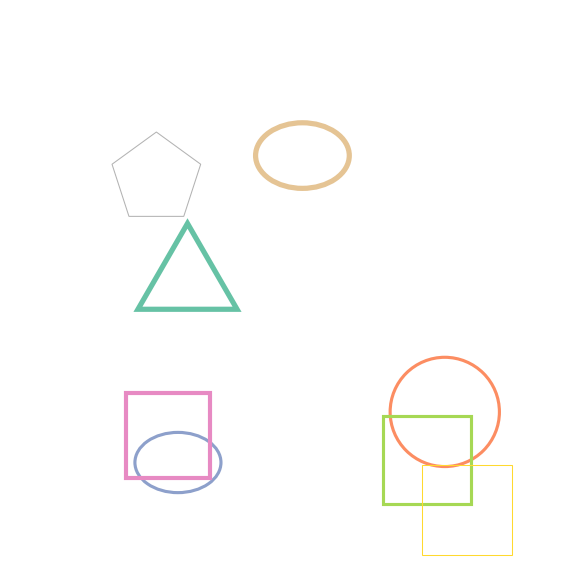[{"shape": "triangle", "thickness": 2.5, "radius": 0.5, "center": [0.325, 0.513]}, {"shape": "circle", "thickness": 1.5, "radius": 0.47, "center": [0.77, 0.286]}, {"shape": "oval", "thickness": 1.5, "radius": 0.37, "center": [0.308, 0.198]}, {"shape": "square", "thickness": 2, "radius": 0.37, "center": [0.291, 0.246]}, {"shape": "square", "thickness": 1.5, "radius": 0.38, "center": [0.739, 0.203]}, {"shape": "square", "thickness": 0.5, "radius": 0.39, "center": [0.809, 0.116]}, {"shape": "oval", "thickness": 2.5, "radius": 0.41, "center": [0.524, 0.73]}, {"shape": "pentagon", "thickness": 0.5, "radius": 0.4, "center": [0.271, 0.69]}]